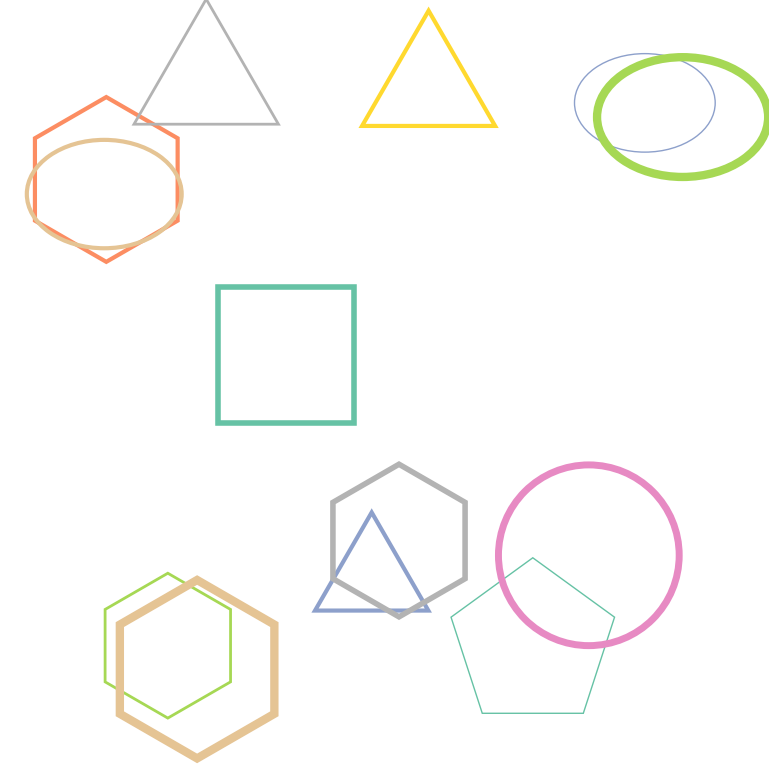[{"shape": "square", "thickness": 2, "radius": 0.44, "center": [0.371, 0.539]}, {"shape": "pentagon", "thickness": 0.5, "radius": 0.56, "center": [0.692, 0.164]}, {"shape": "hexagon", "thickness": 1.5, "radius": 0.54, "center": [0.138, 0.767]}, {"shape": "oval", "thickness": 0.5, "radius": 0.46, "center": [0.837, 0.866]}, {"shape": "triangle", "thickness": 1.5, "radius": 0.42, "center": [0.483, 0.25]}, {"shape": "circle", "thickness": 2.5, "radius": 0.59, "center": [0.765, 0.279]}, {"shape": "hexagon", "thickness": 1, "radius": 0.47, "center": [0.218, 0.161]}, {"shape": "oval", "thickness": 3, "radius": 0.56, "center": [0.887, 0.848]}, {"shape": "triangle", "thickness": 1.5, "radius": 0.5, "center": [0.557, 0.886]}, {"shape": "hexagon", "thickness": 3, "radius": 0.58, "center": [0.256, 0.131]}, {"shape": "oval", "thickness": 1.5, "radius": 0.5, "center": [0.135, 0.748]}, {"shape": "triangle", "thickness": 1, "radius": 0.54, "center": [0.268, 0.893]}, {"shape": "hexagon", "thickness": 2, "radius": 0.5, "center": [0.518, 0.298]}]